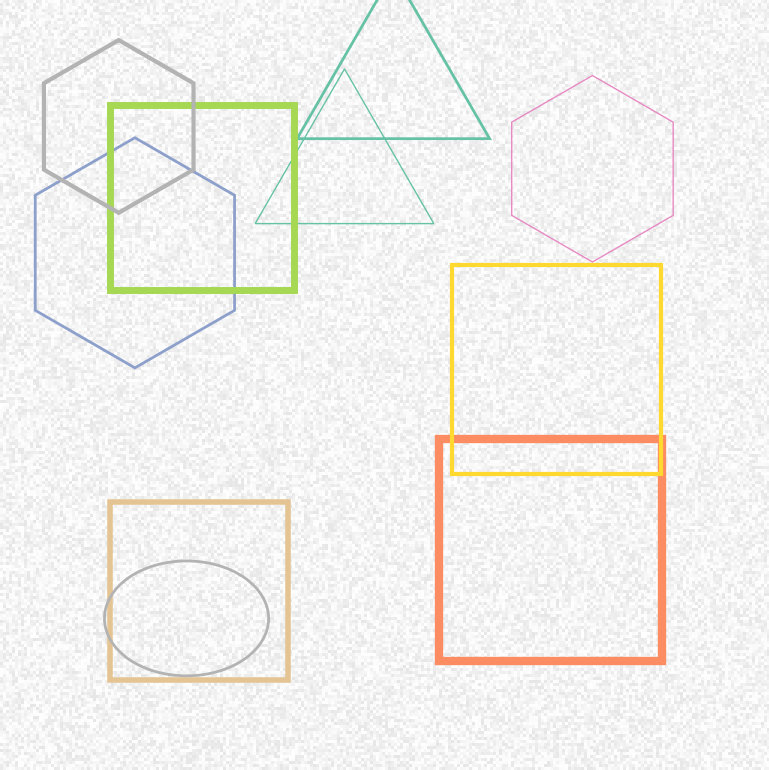[{"shape": "triangle", "thickness": 0.5, "radius": 0.67, "center": [0.447, 0.777]}, {"shape": "triangle", "thickness": 1, "radius": 0.72, "center": [0.511, 0.892]}, {"shape": "square", "thickness": 3, "radius": 0.72, "center": [0.715, 0.286]}, {"shape": "hexagon", "thickness": 1, "radius": 0.75, "center": [0.175, 0.672]}, {"shape": "hexagon", "thickness": 0.5, "radius": 0.61, "center": [0.769, 0.781]}, {"shape": "square", "thickness": 2.5, "radius": 0.6, "center": [0.262, 0.743]}, {"shape": "square", "thickness": 1.5, "radius": 0.68, "center": [0.723, 0.52]}, {"shape": "square", "thickness": 2, "radius": 0.58, "center": [0.258, 0.233]}, {"shape": "hexagon", "thickness": 1.5, "radius": 0.56, "center": [0.154, 0.836]}, {"shape": "oval", "thickness": 1, "radius": 0.53, "center": [0.242, 0.197]}]